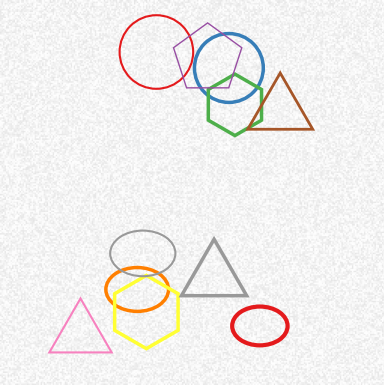[{"shape": "circle", "thickness": 1.5, "radius": 0.48, "center": [0.406, 0.865]}, {"shape": "oval", "thickness": 3, "radius": 0.36, "center": [0.675, 0.153]}, {"shape": "circle", "thickness": 2.5, "radius": 0.45, "center": [0.595, 0.823]}, {"shape": "hexagon", "thickness": 2.5, "radius": 0.4, "center": [0.61, 0.728]}, {"shape": "pentagon", "thickness": 1, "radius": 0.47, "center": [0.539, 0.847]}, {"shape": "oval", "thickness": 2.5, "radius": 0.41, "center": [0.356, 0.248]}, {"shape": "hexagon", "thickness": 2.5, "radius": 0.48, "center": [0.38, 0.19]}, {"shape": "triangle", "thickness": 2, "radius": 0.49, "center": [0.728, 0.713]}, {"shape": "triangle", "thickness": 1.5, "radius": 0.47, "center": [0.209, 0.131]}, {"shape": "triangle", "thickness": 2.5, "radius": 0.49, "center": [0.556, 0.281]}, {"shape": "oval", "thickness": 1.5, "radius": 0.42, "center": [0.371, 0.342]}]